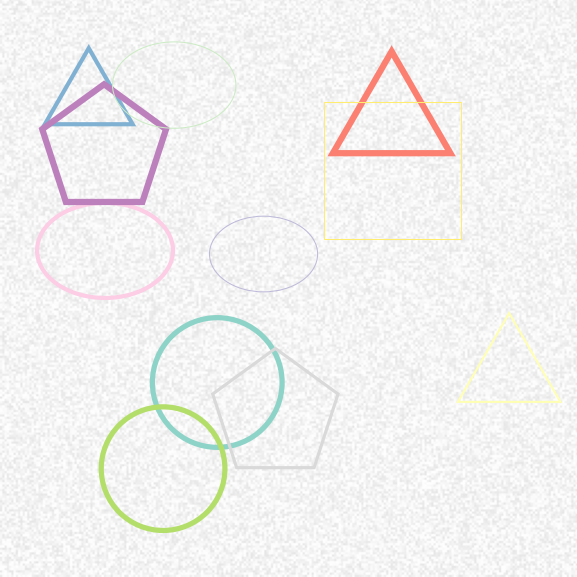[{"shape": "circle", "thickness": 2.5, "radius": 0.56, "center": [0.376, 0.337]}, {"shape": "triangle", "thickness": 1, "radius": 0.51, "center": [0.882, 0.354]}, {"shape": "oval", "thickness": 0.5, "radius": 0.47, "center": [0.456, 0.559]}, {"shape": "triangle", "thickness": 3, "radius": 0.59, "center": [0.678, 0.793]}, {"shape": "triangle", "thickness": 2, "radius": 0.44, "center": [0.154, 0.828]}, {"shape": "circle", "thickness": 2.5, "radius": 0.54, "center": [0.282, 0.188]}, {"shape": "oval", "thickness": 2, "radius": 0.59, "center": [0.182, 0.566]}, {"shape": "pentagon", "thickness": 1.5, "radius": 0.57, "center": [0.477, 0.282]}, {"shape": "pentagon", "thickness": 3, "radius": 0.56, "center": [0.18, 0.741]}, {"shape": "oval", "thickness": 0.5, "radius": 0.53, "center": [0.302, 0.852]}, {"shape": "square", "thickness": 0.5, "radius": 0.59, "center": [0.68, 0.704]}]